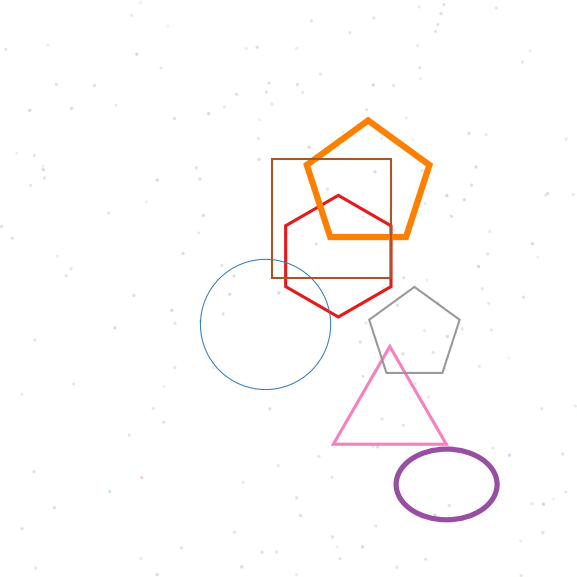[{"shape": "hexagon", "thickness": 1.5, "radius": 0.53, "center": [0.586, 0.556]}, {"shape": "circle", "thickness": 0.5, "radius": 0.56, "center": [0.46, 0.437]}, {"shape": "oval", "thickness": 2.5, "radius": 0.44, "center": [0.773, 0.16]}, {"shape": "pentagon", "thickness": 3, "radius": 0.56, "center": [0.637, 0.679]}, {"shape": "square", "thickness": 1, "radius": 0.51, "center": [0.573, 0.621]}, {"shape": "triangle", "thickness": 1.5, "radius": 0.56, "center": [0.675, 0.286]}, {"shape": "pentagon", "thickness": 1, "radius": 0.41, "center": [0.718, 0.42]}]